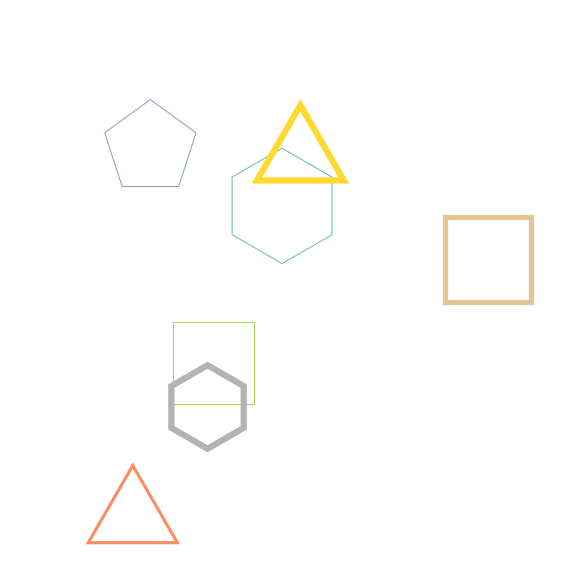[{"shape": "hexagon", "thickness": 0.5, "radius": 0.5, "center": [0.488, 0.643]}, {"shape": "triangle", "thickness": 1.5, "radius": 0.45, "center": [0.23, 0.104]}, {"shape": "pentagon", "thickness": 0.5, "radius": 0.42, "center": [0.26, 0.743]}, {"shape": "square", "thickness": 0.5, "radius": 0.35, "center": [0.369, 0.371]}, {"shape": "triangle", "thickness": 3, "radius": 0.43, "center": [0.52, 0.73]}, {"shape": "square", "thickness": 2.5, "radius": 0.37, "center": [0.845, 0.55]}, {"shape": "hexagon", "thickness": 3, "radius": 0.36, "center": [0.359, 0.294]}]